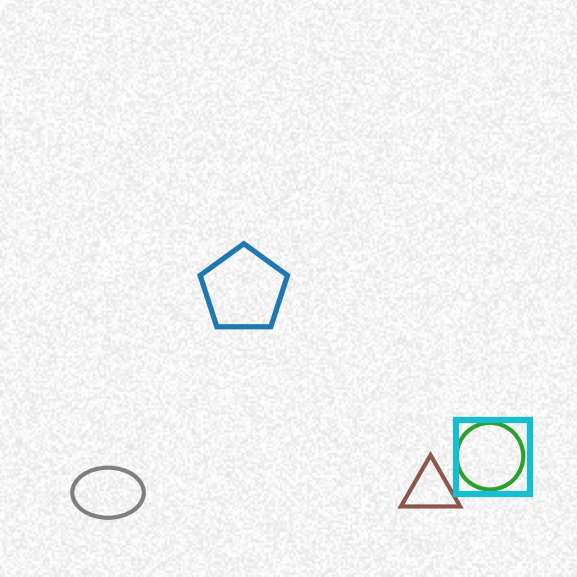[{"shape": "pentagon", "thickness": 2.5, "radius": 0.4, "center": [0.422, 0.498]}, {"shape": "circle", "thickness": 2, "radius": 0.29, "center": [0.848, 0.209]}, {"shape": "triangle", "thickness": 2, "radius": 0.3, "center": [0.746, 0.152]}, {"shape": "oval", "thickness": 2, "radius": 0.31, "center": [0.187, 0.146]}, {"shape": "square", "thickness": 3, "radius": 0.32, "center": [0.855, 0.207]}]